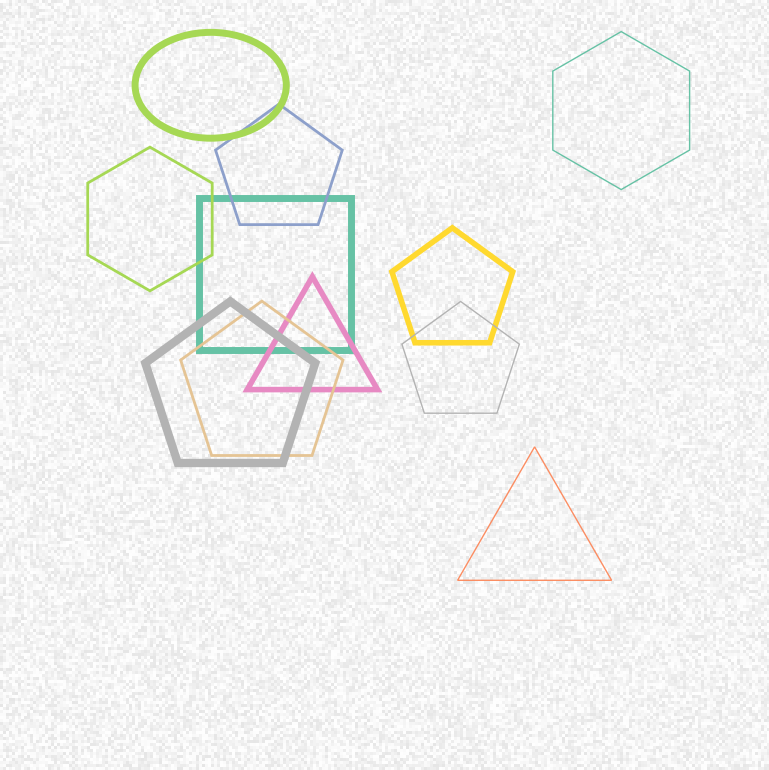[{"shape": "square", "thickness": 2.5, "radius": 0.49, "center": [0.358, 0.644]}, {"shape": "hexagon", "thickness": 0.5, "radius": 0.51, "center": [0.807, 0.856]}, {"shape": "triangle", "thickness": 0.5, "radius": 0.58, "center": [0.694, 0.304]}, {"shape": "pentagon", "thickness": 1, "radius": 0.43, "center": [0.362, 0.778]}, {"shape": "triangle", "thickness": 2, "radius": 0.49, "center": [0.406, 0.543]}, {"shape": "hexagon", "thickness": 1, "radius": 0.47, "center": [0.195, 0.716]}, {"shape": "oval", "thickness": 2.5, "radius": 0.49, "center": [0.274, 0.889]}, {"shape": "pentagon", "thickness": 2, "radius": 0.41, "center": [0.587, 0.622]}, {"shape": "pentagon", "thickness": 1, "radius": 0.55, "center": [0.34, 0.498]}, {"shape": "pentagon", "thickness": 0.5, "radius": 0.4, "center": [0.598, 0.528]}, {"shape": "pentagon", "thickness": 3, "radius": 0.58, "center": [0.299, 0.493]}]